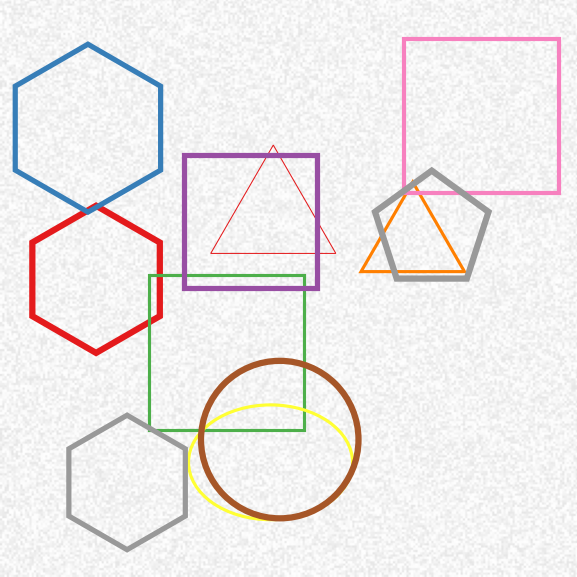[{"shape": "hexagon", "thickness": 3, "radius": 0.64, "center": [0.166, 0.515]}, {"shape": "triangle", "thickness": 0.5, "radius": 0.63, "center": [0.473, 0.623]}, {"shape": "hexagon", "thickness": 2.5, "radius": 0.73, "center": [0.152, 0.777]}, {"shape": "square", "thickness": 1.5, "radius": 0.67, "center": [0.392, 0.388]}, {"shape": "square", "thickness": 2.5, "radius": 0.58, "center": [0.433, 0.615]}, {"shape": "triangle", "thickness": 1.5, "radius": 0.52, "center": [0.715, 0.581]}, {"shape": "oval", "thickness": 1.5, "radius": 0.71, "center": [0.468, 0.199]}, {"shape": "circle", "thickness": 3, "radius": 0.68, "center": [0.484, 0.238]}, {"shape": "square", "thickness": 2, "radius": 0.67, "center": [0.834, 0.798]}, {"shape": "hexagon", "thickness": 2.5, "radius": 0.58, "center": [0.22, 0.164]}, {"shape": "pentagon", "thickness": 3, "radius": 0.52, "center": [0.748, 0.6]}]